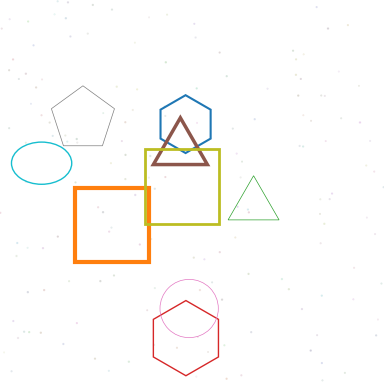[{"shape": "hexagon", "thickness": 1.5, "radius": 0.38, "center": [0.482, 0.678]}, {"shape": "square", "thickness": 3, "radius": 0.48, "center": [0.292, 0.415]}, {"shape": "triangle", "thickness": 0.5, "radius": 0.38, "center": [0.659, 0.467]}, {"shape": "hexagon", "thickness": 1, "radius": 0.49, "center": [0.483, 0.122]}, {"shape": "triangle", "thickness": 2.5, "radius": 0.4, "center": [0.468, 0.613]}, {"shape": "circle", "thickness": 0.5, "radius": 0.38, "center": [0.491, 0.199]}, {"shape": "pentagon", "thickness": 0.5, "radius": 0.43, "center": [0.215, 0.691]}, {"shape": "square", "thickness": 2, "radius": 0.48, "center": [0.472, 0.515]}, {"shape": "oval", "thickness": 1, "radius": 0.39, "center": [0.108, 0.576]}]